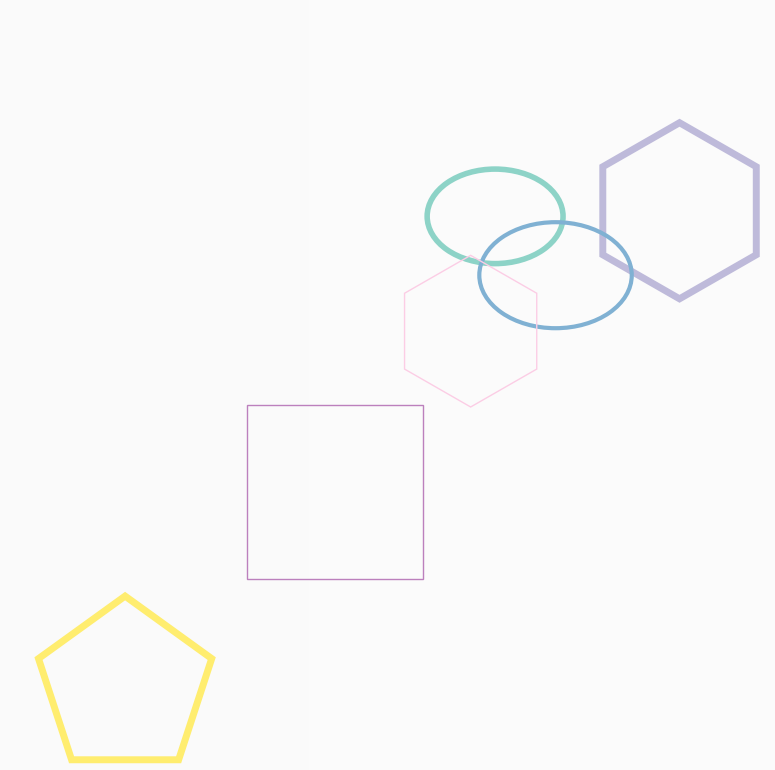[{"shape": "oval", "thickness": 2, "radius": 0.44, "center": [0.639, 0.719]}, {"shape": "hexagon", "thickness": 2.5, "radius": 0.57, "center": [0.877, 0.726]}, {"shape": "oval", "thickness": 1.5, "radius": 0.49, "center": [0.717, 0.643]}, {"shape": "hexagon", "thickness": 0.5, "radius": 0.49, "center": [0.607, 0.57]}, {"shape": "square", "thickness": 0.5, "radius": 0.56, "center": [0.432, 0.361]}, {"shape": "pentagon", "thickness": 2.5, "radius": 0.59, "center": [0.161, 0.108]}]